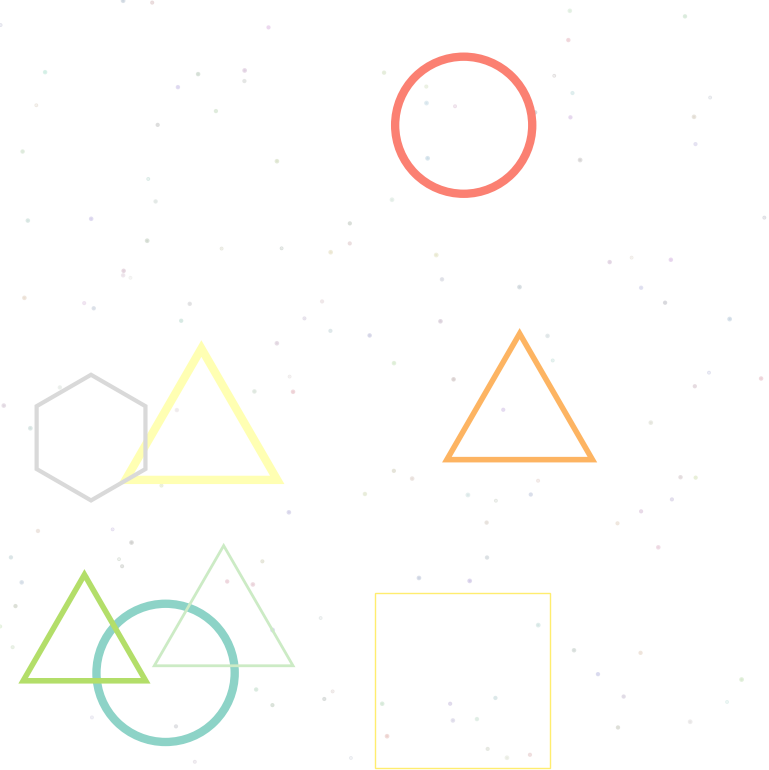[{"shape": "circle", "thickness": 3, "radius": 0.45, "center": [0.215, 0.126]}, {"shape": "triangle", "thickness": 3, "radius": 0.57, "center": [0.262, 0.434]}, {"shape": "circle", "thickness": 3, "radius": 0.45, "center": [0.602, 0.837]}, {"shape": "triangle", "thickness": 2, "radius": 0.55, "center": [0.675, 0.458]}, {"shape": "triangle", "thickness": 2, "radius": 0.46, "center": [0.11, 0.162]}, {"shape": "hexagon", "thickness": 1.5, "radius": 0.41, "center": [0.118, 0.432]}, {"shape": "triangle", "thickness": 1, "radius": 0.52, "center": [0.29, 0.187]}, {"shape": "square", "thickness": 0.5, "radius": 0.57, "center": [0.601, 0.117]}]